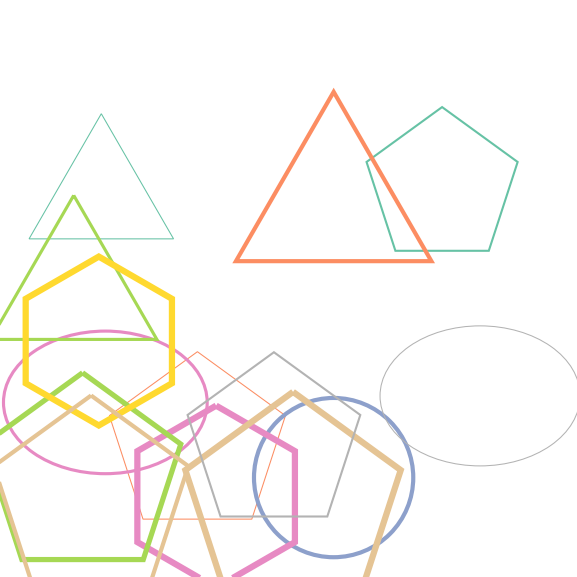[{"shape": "triangle", "thickness": 0.5, "radius": 0.72, "center": [0.175, 0.658]}, {"shape": "pentagon", "thickness": 1, "radius": 0.69, "center": [0.766, 0.676]}, {"shape": "pentagon", "thickness": 0.5, "radius": 0.8, "center": [0.342, 0.23]}, {"shape": "triangle", "thickness": 2, "radius": 0.98, "center": [0.578, 0.645]}, {"shape": "circle", "thickness": 2, "radius": 0.69, "center": [0.578, 0.172]}, {"shape": "hexagon", "thickness": 3, "radius": 0.79, "center": [0.374, 0.139]}, {"shape": "oval", "thickness": 1.5, "radius": 0.88, "center": [0.182, 0.302]}, {"shape": "triangle", "thickness": 1.5, "radius": 0.83, "center": [0.128, 0.495]}, {"shape": "pentagon", "thickness": 2.5, "radius": 0.89, "center": [0.143, 0.175]}, {"shape": "hexagon", "thickness": 3, "radius": 0.73, "center": [0.171, 0.409]}, {"shape": "pentagon", "thickness": 3, "radius": 0.98, "center": [0.507, 0.125]}, {"shape": "pentagon", "thickness": 2, "radius": 0.89, "center": [0.158, 0.137]}, {"shape": "oval", "thickness": 0.5, "radius": 0.87, "center": [0.831, 0.314]}, {"shape": "pentagon", "thickness": 1, "radius": 0.79, "center": [0.474, 0.232]}]